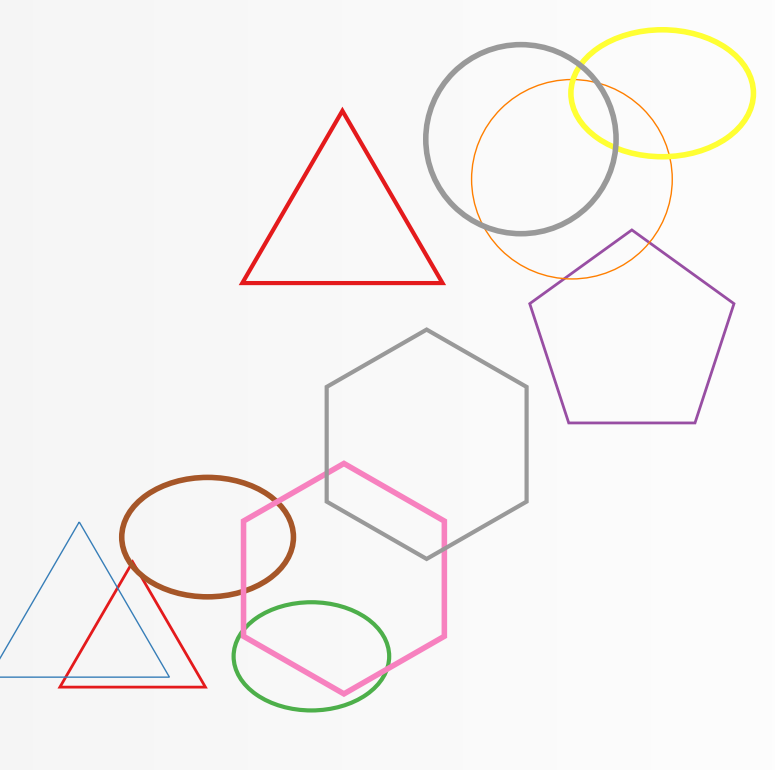[{"shape": "triangle", "thickness": 1, "radius": 0.54, "center": [0.171, 0.162]}, {"shape": "triangle", "thickness": 1.5, "radius": 0.75, "center": [0.442, 0.707]}, {"shape": "triangle", "thickness": 0.5, "radius": 0.67, "center": [0.102, 0.188]}, {"shape": "oval", "thickness": 1.5, "radius": 0.5, "center": [0.402, 0.148]}, {"shape": "pentagon", "thickness": 1, "radius": 0.69, "center": [0.815, 0.563]}, {"shape": "circle", "thickness": 0.5, "radius": 0.65, "center": [0.738, 0.767]}, {"shape": "oval", "thickness": 2, "radius": 0.59, "center": [0.854, 0.879]}, {"shape": "oval", "thickness": 2, "radius": 0.55, "center": [0.268, 0.302]}, {"shape": "hexagon", "thickness": 2, "radius": 0.75, "center": [0.444, 0.248]}, {"shape": "hexagon", "thickness": 1.5, "radius": 0.74, "center": [0.551, 0.423]}, {"shape": "circle", "thickness": 2, "radius": 0.61, "center": [0.672, 0.819]}]